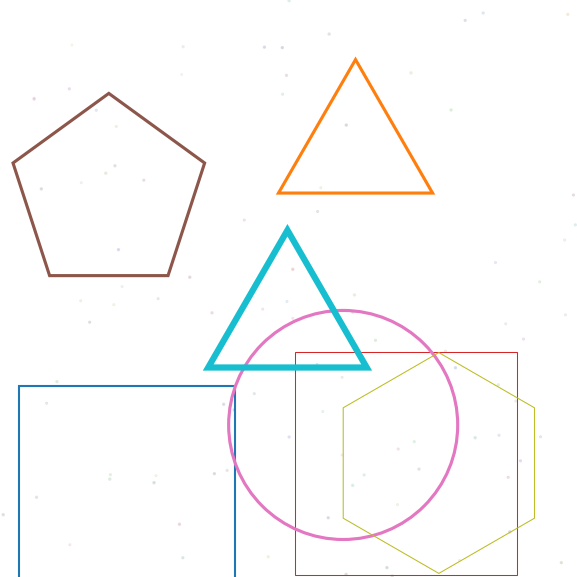[{"shape": "square", "thickness": 1, "radius": 0.93, "center": [0.22, 0.144]}, {"shape": "triangle", "thickness": 1.5, "radius": 0.77, "center": [0.616, 0.742]}, {"shape": "square", "thickness": 0.5, "radius": 0.96, "center": [0.703, 0.196]}, {"shape": "pentagon", "thickness": 1.5, "radius": 0.87, "center": [0.188, 0.663]}, {"shape": "circle", "thickness": 1.5, "radius": 0.99, "center": [0.594, 0.263]}, {"shape": "hexagon", "thickness": 0.5, "radius": 0.96, "center": [0.76, 0.197]}, {"shape": "triangle", "thickness": 3, "radius": 0.79, "center": [0.498, 0.442]}]